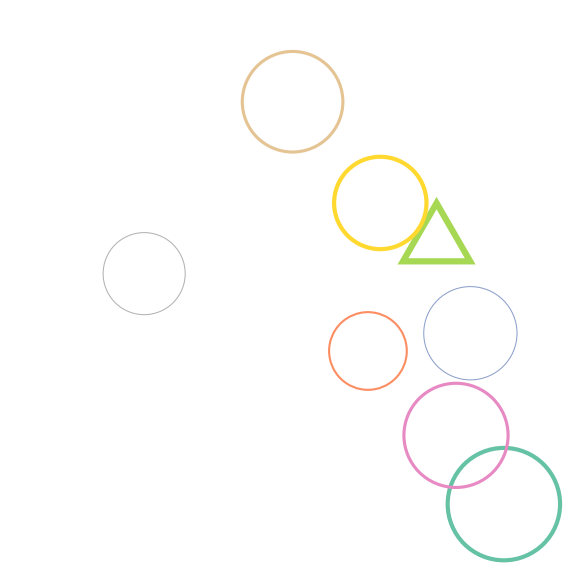[{"shape": "circle", "thickness": 2, "radius": 0.49, "center": [0.873, 0.126]}, {"shape": "circle", "thickness": 1, "radius": 0.34, "center": [0.637, 0.391]}, {"shape": "circle", "thickness": 0.5, "radius": 0.4, "center": [0.815, 0.422]}, {"shape": "circle", "thickness": 1.5, "radius": 0.45, "center": [0.79, 0.245]}, {"shape": "triangle", "thickness": 3, "radius": 0.34, "center": [0.756, 0.58]}, {"shape": "circle", "thickness": 2, "radius": 0.4, "center": [0.659, 0.648]}, {"shape": "circle", "thickness": 1.5, "radius": 0.44, "center": [0.507, 0.823]}, {"shape": "circle", "thickness": 0.5, "radius": 0.36, "center": [0.25, 0.525]}]